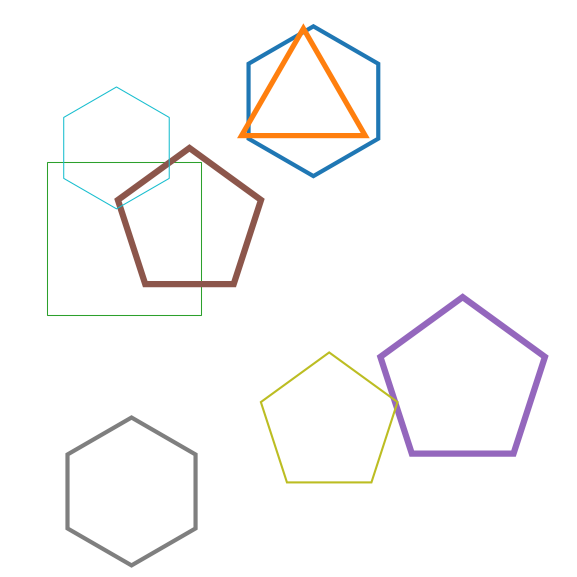[{"shape": "hexagon", "thickness": 2, "radius": 0.65, "center": [0.543, 0.824]}, {"shape": "triangle", "thickness": 2.5, "radius": 0.62, "center": [0.525, 0.826]}, {"shape": "square", "thickness": 0.5, "radius": 0.66, "center": [0.215, 0.586]}, {"shape": "pentagon", "thickness": 3, "radius": 0.75, "center": [0.801, 0.335]}, {"shape": "pentagon", "thickness": 3, "radius": 0.65, "center": [0.328, 0.613]}, {"shape": "hexagon", "thickness": 2, "radius": 0.64, "center": [0.228, 0.148]}, {"shape": "pentagon", "thickness": 1, "radius": 0.62, "center": [0.57, 0.264]}, {"shape": "hexagon", "thickness": 0.5, "radius": 0.53, "center": [0.202, 0.743]}]